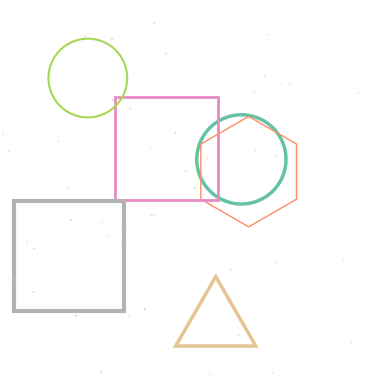[{"shape": "circle", "thickness": 2.5, "radius": 0.58, "center": [0.627, 0.586]}, {"shape": "hexagon", "thickness": 1, "radius": 0.72, "center": [0.646, 0.554]}, {"shape": "square", "thickness": 2, "radius": 0.67, "center": [0.432, 0.614]}, {"shape": "circle", "thickness": 1.5, "radius": 0.51, "center": [0.228, 0.797]}, {"shape": "triangle", "thickness": 2.5, "radius": 0.6, "center": [0.56, 0.161]}, {"shape": "square", "thickness": 3, "radius": 0.71, "center": [0.18, 0.334]}]